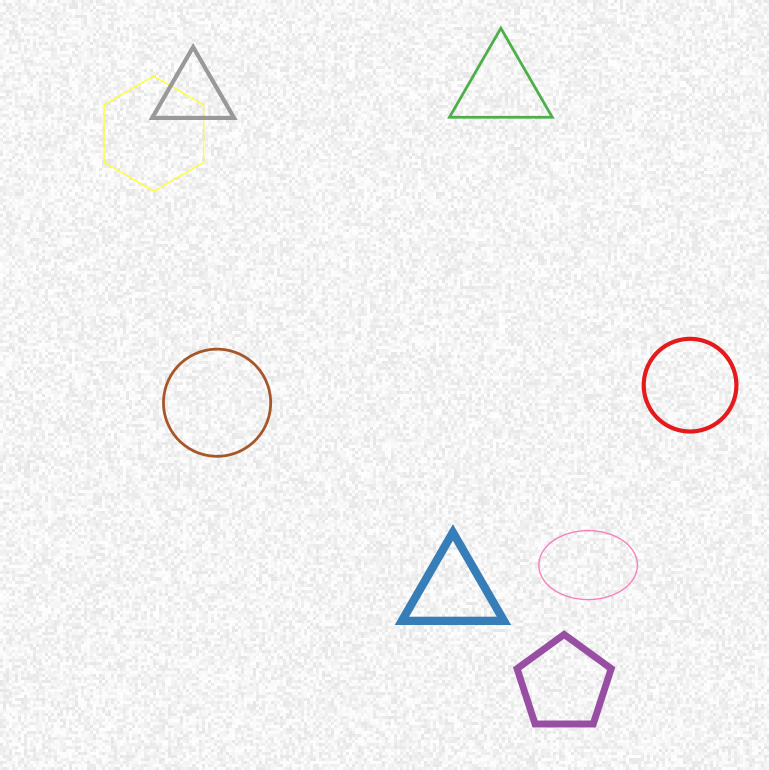[{"shape": "circle", "thickness": 1.5, "radius": 0.3, "center": [0.896, 0.5]}, {"shape": "triangle", "thickness": 3, "radius": 0.38, "center": [0.588, 0.232]}, {"shape": "triangle", "thickness": 1, "radius": 0.39, "center": [0.65, 0.886]}, {"shape": "pentagon", "thickness": 2.5, "radius": 0.32, "center": [0.733, 0.112]}, {"shape": "hexagon", "thickness": 0.5, "radius": 0.37, "center": [0.2, 0.826]}, {"shape": "circle", "thickness": 1, "radius": 0.35, "center": [0.282, 0.477]}, {"shape": "oval", "thickness": 0.5, "radius": 0.32, "center": [0.764, 0.266]}, {"shape": "triangle", "thickness": 1.5, "radius": 0.31, "center": [0.251, 0.878]}]